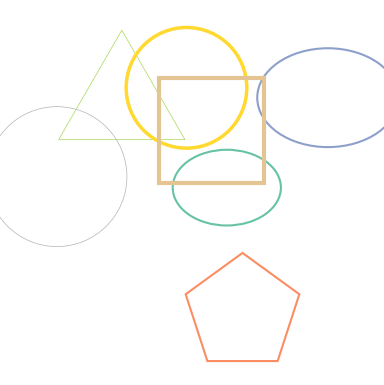[{"shape": "oval", "thickness": 1.5, "radius": 0.7, "center": [0.589, 0.513]}, {"shape": "pentagon", "thickness": 1.5, "radius": 0.78, "center": [0.63, 0.188]}, {"shape": "oval", "thickness": 1.5, "radius": 0.92, "center": [0.852, 0.746]}, {"shape": "triangle", "thickness": 0.5, "radius": 0.95, "center": [0.316, 0.732]}, {"shape": "circle", "thickness": 2.5, "radius": 0.78, "center": [0.484, 0.772]}, {"shape": "square", "thickness": 3, "radius": 0.68, "center": [0.55, 0.661]}, {"shape": "circle", "thickness": 0.5, "radius": 0.91, "center": [0.148, 0.541]}]